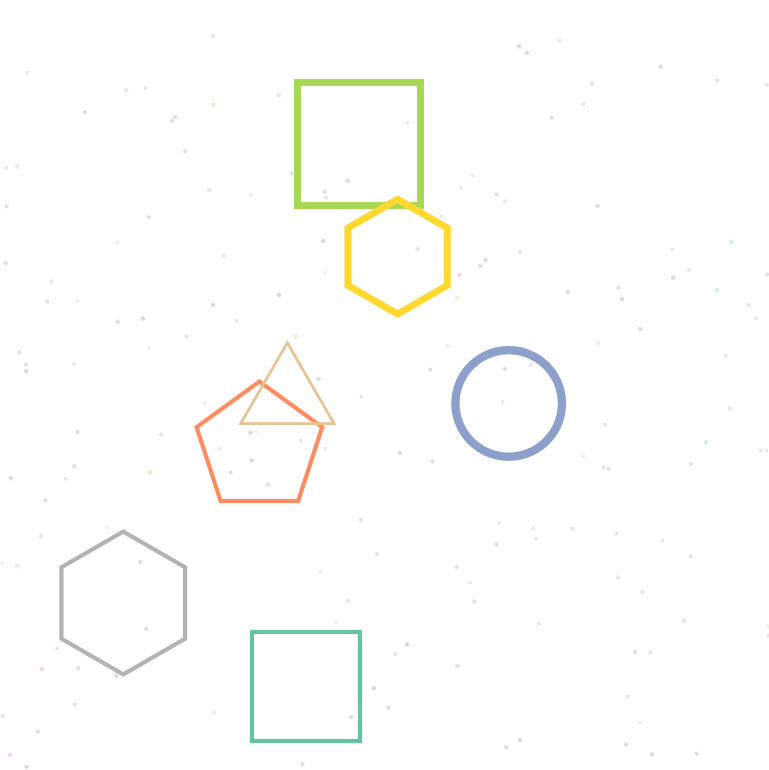[{"shape": "square", "thickness": 1.5, "radius": 0.35, "center": [0.398, 0.108]}, {"shape": "pentagon", "thickness": 1.5, "radius": 0.43, "center": [0.337, 0.419]}, {"shape": "circle", "thickness": 3, "radius": 0.35, "center": [0.661, 0.476]}, {"shape": "square", "thickness": 2.5, "radius": 0.4, "center": [0.466, 0.814]}, {"shape": "hexagon", "thickness": 2.5, "radius": 0.37, "center": [0.516, 0.667]}, {"shape": "triangle", "thickness": 1, "radius": 0.35, "center": [0.373, 0.485]}, {"shape": "hexagon", "thickness": 1.5, "radius": 0.46, "center": [0.16, 0.217]}]